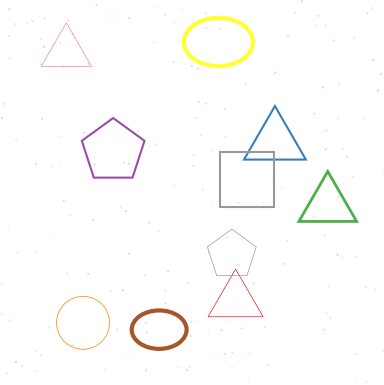[{"shape": "triangle", "thickness": 0.5, "radius": 0.41, "center": [0.612, 0.219]}, {"shape": "triangle", "thickness": 1.5, "radius": 0.46, "center": [0.714, 0.632]}, {"shape": "triangle", "thickness": 2, "radius": 0.43, "center": [0.851, 0.468]}, {"shape": "pentagon", "thickness": 1.5, "radius": 0.43, "center": [0.294, 0.608]}, {"shape": "circle", "thickness": 0.5, "radius": 0.34, "center": [0.216, 0.162]}, {"shape": "oval", "thickness": 3, "radius": 0.45, "center": [0.568, 0.891]}, {"shape": "oval", "thickness": 3, "radius": 0.36, "center": [0.413, 0.144]}, {"shape": "triangle", "thickness": 0.5, "radius": 0.38, "center": [0.172, 0.865]}, {"shape": "pentagon", "thickness": 0.5, "radius": 0.33, "center": [0.602, 0.338]}, {"shape": "square", "thickness": 1.5, "radius": 0.35, "center": [0.642, 0.534]}]